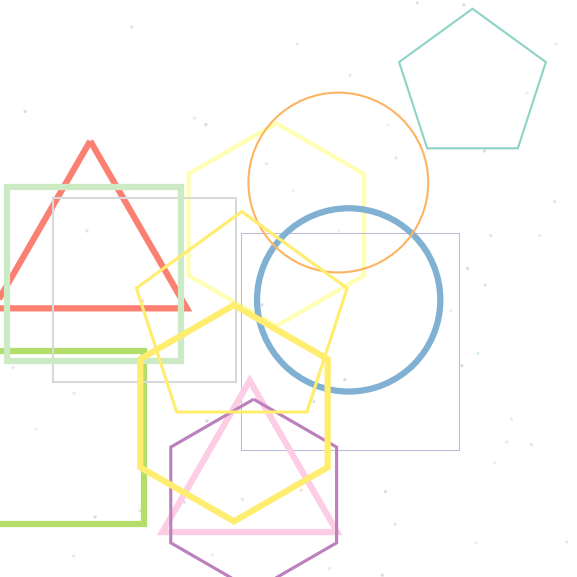[{"shape": "pentagon", "thickness": 1, "radius": 0.67, "center": [0.818, 0.85]}, {"shape": "hexagon", "thickness": 2, "radius": 0.88, "center": [0.478, 0.61]}, {"shape": "square", "thickness": 0.5, "radius": 0.94, "center": [0.606, 0.408]}, {"shape": "triangle", "thickness": 3, "radius": 0.97, "center": [0.156, 0.562]}, {"shape": "circle", "thickness": 3, "radius": 0.79, "center": [0.604, 0.48]}, {"shape": "circle", "thickness": 1, "radius": 0.78, "center": [0.586, 0.683]}, {"shape": "square", "thickness": 3, "radius": 0.75, "center": [0.101, 0.242]}, {"shape": "triangle", "thickness": 3, "radius": 0.87, "center": [0.432, 0.165]}, {"shape": "square", "thickness": 1, "radius": 0.79, "center": [0.25, 0.497]}, {"shape": "hexagon", "thickness": 1.5, "radius": 0.83, "center": [0.439, 0.142]}, {"shape": "square", "thickness": 3, "radius": 0.75, "center": [0.163, 0.525]}, {"shape": "pentagon", "thickness": 1.5, "radius": 0.96, "center": [0.419, 0.441]}, {"shape": "hexagon", "thickness": 3, "radius": 0.94, "center": [0.405, 0.284]}]